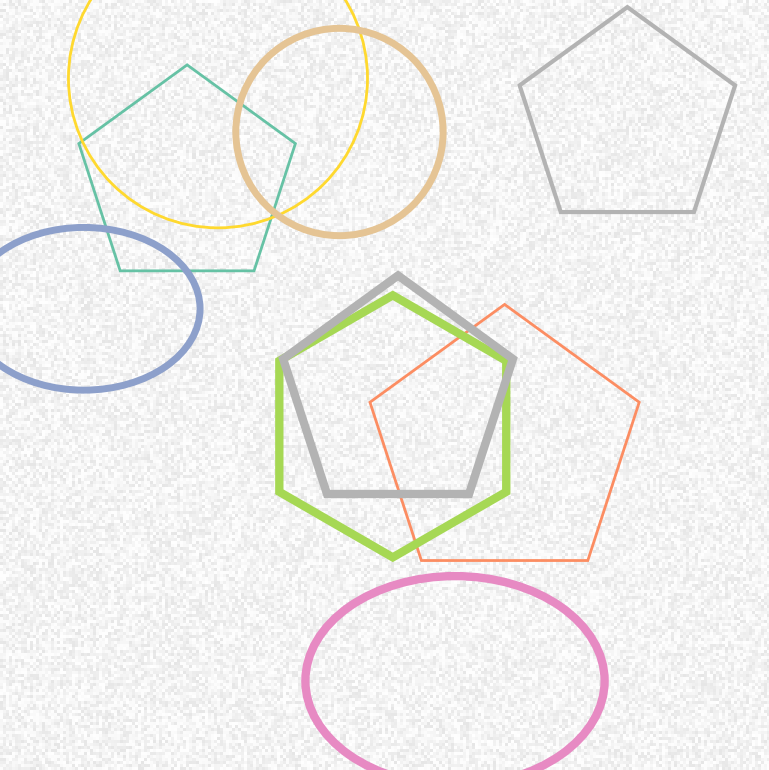[{"shape": "pentagon", "thickness": 1, "radius": 0.74, "center": [0.243, 0.768]}, {"shape": "pentagon", "thickness": 1, "radius": 0.92, "center": [0.655, 0.421]}, {"shape": "oval", "thickness": 2.5, "radius": 0.75, "center": [0.109, 0.599]}, {"shape": "oval", "thickness": 3, "radius": 0.97, "center": [0.591, 0.116]}, {"shape": "hexagon", "thickness": 3, "radius": 0.85, "center": [0.51, 0.446]}, {"shape": "circle", "thickness": 1, "radius": 0.97, "center": [0.283, 0.898]}, {"shape": "circle", "thickness": 2.5, "radius": 0.67, "center": [0.441, 0.829]}, {"shape": "pentagon", "thickness": 3, "radius": 0.78, "center": [0.517, 0.485]}, {"shape": "pentagon", "thickness": 1.5, "radius": 0.74, "center": [0.815, 0.844]}]